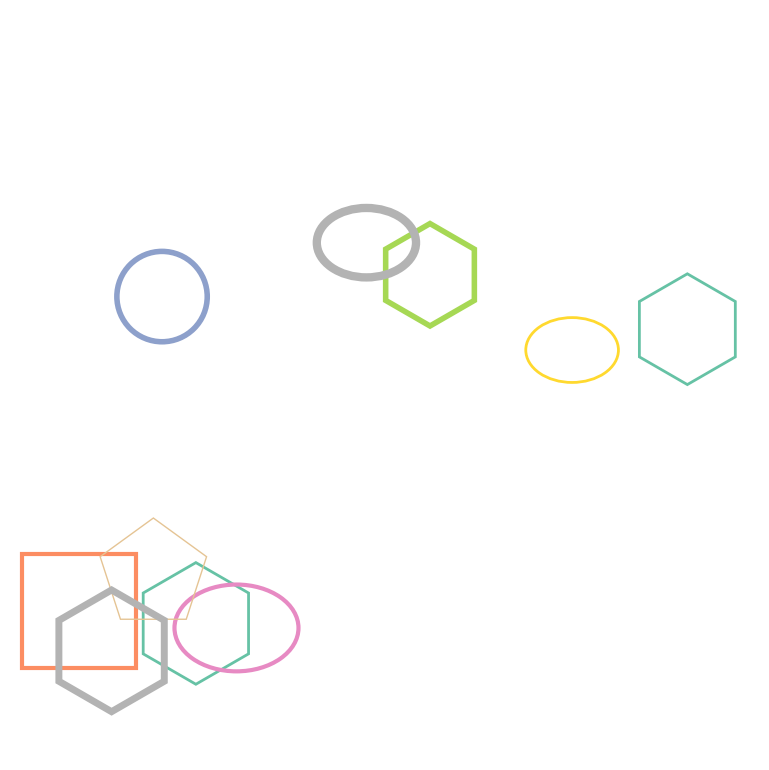[{"shape": "hexagon", "thickness": 1, "radius": 0.36, "center": [0.893, 0.572]}, {"shape": "hexagon", "thickness": 1, "radius": 0.39, "center": [0.254, 0.19]}, {"shape": "square", "thickness": 1.5, "radius": 0.37, "center": [0.103, 0.207]}, {"shape": "circle", "thickness": 2, "radius": 0.29, "center": [0.21, 0.615]}, {"shape": "oval", "thickness": 1.5, "radius": 0.4, "center": [0.307, 0.184]}, {"shape": "hexagon", "thickness": 2, "radius": 0.33, "center": [0.558, 0.643]}, {"shape": "oval", "thickness": 1, "radius": 0.3, "center": [0.743, 0.545]}, {"shape": "pentagon", "thickness": 0.5, "radius": 0.36, "center": [0.199, 0.255]}, {"shape": "oval", "thickness": 3, "radius": 0.32, "center": [0.476, 0.685]}, {"shape": "hexagon", "thickness": 2.5, "radius": 0.4, "center": [0.145, 0.155]}]